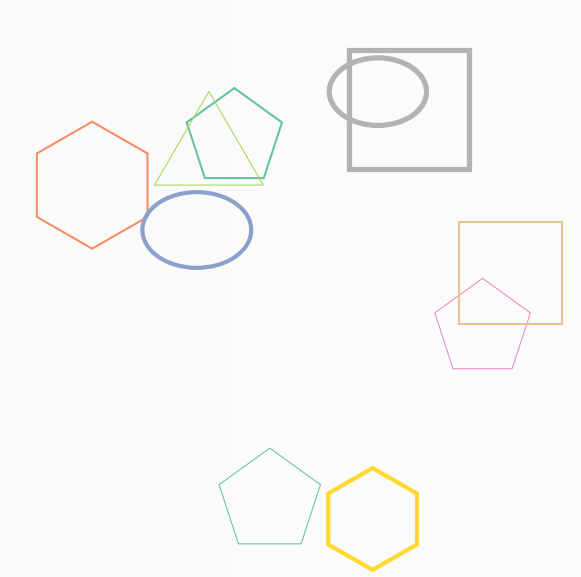[{"shape": "pentagon", "thickness": 0.5, "radius": 0.46, "center": [0.464, 0.132]}, {"shape": "pentagon", "thickness": 1, "radius": 0.43, "center": [0.403, 0.76]}, {"shape": "hexagon", "thickness": 1, "radius": 0.55, "center": [0.159, 0.678]}, {"shape": "oval", "thickness": 2, "radius": 0.47, "center": [0.339, 0.601]}, {"shape": "pentagon", "thickness": 0.5, "radius": 0.43, "center": [0.83, 0.431]}, {"shape": "triangle", "thickness": 0.5, "radius": 0.54, "center": [0.359, 0.733]}, {"shape": "hexagon", "thickness": 2, "radius": 0.44, "center": [0.641, 0.1]}, {"shape": "square", "thickness": 1, "radius": 0.44, "center": [0.878, 0.527]}, {"shape": "oval", "thickness": 2.5, "radius": 0.42, "center": [0.65, 0.84]}, {"shape": "square", "thickness": 2.5, "radius": 0.51, "center": [0.703, 0.809]}]